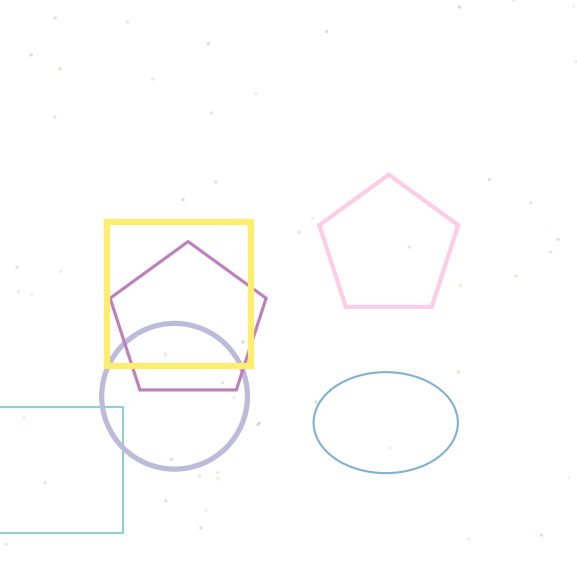[{"shape": "square", "thickness": 1, "radius": 0.54, "center": [0.104, 0.185]}, {"shape": "circle", "thickness": 2.5, "radius": 0.63, "center": [0.302, 0.313]}, {"shape": "oval", "thickness": 1, "radius": 0.62, "center": [0.668, 0.267]}, {"shape": "pentagon", "thickness": 2, "radius": 0.63, "center": [0.673, 0.57]}, {"shape": "pentagon", "thickness": 1.5, "radius": 0.71, "center": [0.326, 0.439]}, {"shape": "square", "thickness": 3, "radius": 0.62, "center": [0.309, 0.49]}]